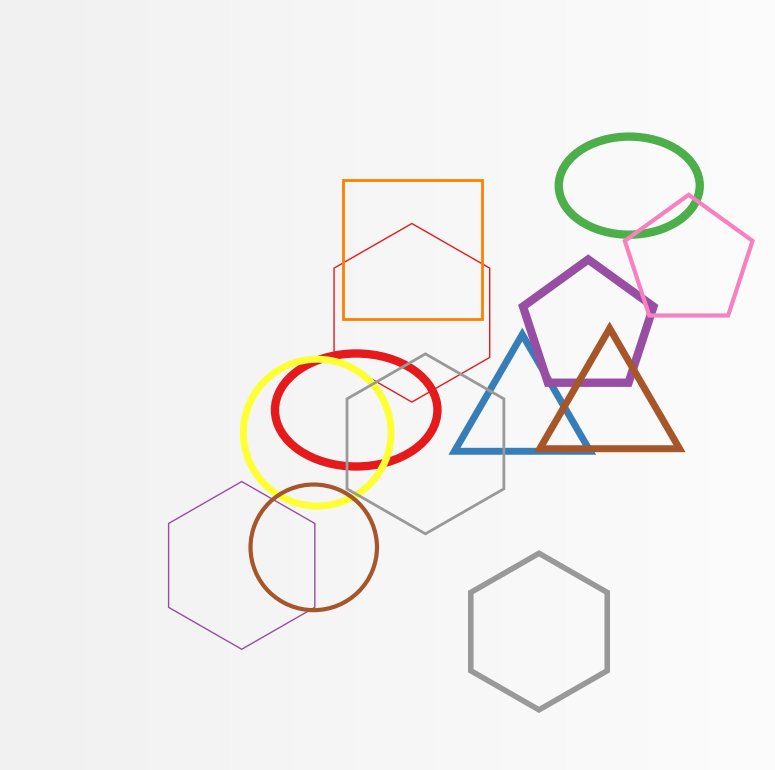[{"shape": "hexagon", "thickness": 0.5, "radius": 0.58, "center": [0.531, 0.594]}, {"shape": "oval", "thickness": 3, "radius": 0.52, "center": [0.46, 0.468]}, {"shape": "triangle", "thickness": 2.5, "radius": 0.51, "center": [0.674, 0.464]}, {"shape": "oval", "thickness": 3, "radius": 0.45, "center": [0.812, 0.759]}, {"shape": "hexagon", "thickness": 0.5, "radius": 0.54, "center": [0.312, 0.266]}, {"shape": "pentagon", "thickness": 3, "radius": 0.44, "center": [0.759, 0.575]}, {"shape": "square", "thickness": 1, "radius": 0.45, "center": [0.532, 0.676]}, {"shape": "circle", "thickness": 2.5, "radius": 0.48, "center": [0.409, 0.438]}, {"shape": "triangle", "thickness": 2.5, "radius": 0.52, "center": [0.787, 0.469]}, {"shape": "circle", "thickness": 1.5, "radius": 0.41, "center": [0.405, 0.289]}, {"shape": "pentagon", "thickness": 1.5, "radius": 0.43, "center": [0.889, 0.66]}, {"shape": "hexagon", "thickness": 1, "radius": 0.58, "center": [0.549, 0.424]}, {"shape": "hexagon", "thickness": 2, "radius": 0.51, "center": [0.696, 0.18]}]